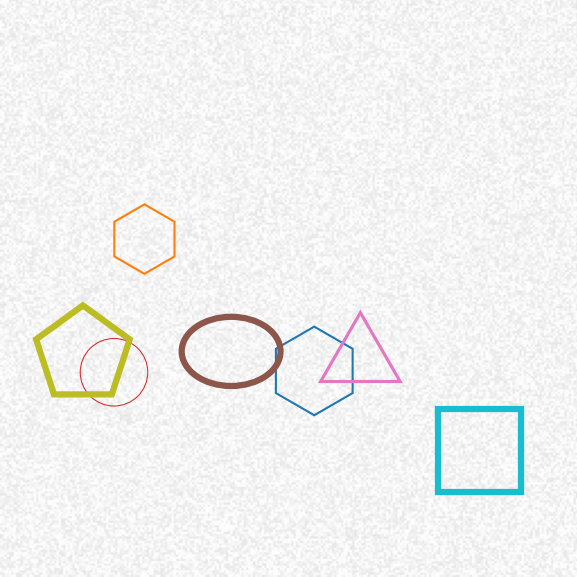[{"shape": "hexagon", "thickness": 1, "radius": 0.38, "center": [0.544, 0.357]}, {"shape": "hexagon", "thickness": 1, "radius": 0.3, "center": [0.25, 0.585]}, {"shape": "circle", "thickness": 0.5, "radius": 0.29, "center": [0.197, 0.355]}, {"shape": "oval", "thickness": 3, "radius": 0.43, "center": [0.4, 0.391]}, {"shape": "triangle", "thickness": 1.5, "radius": 0.4, "center": [0.624, 0.378]}, {"shape": "pentagon", "thickness": 3, "radius": 0.43, "center": [0.144, 0.385]}, {"shape": "square", "thickness": 3, "radius": 0.36, "center": [0.831, 0.219]}]